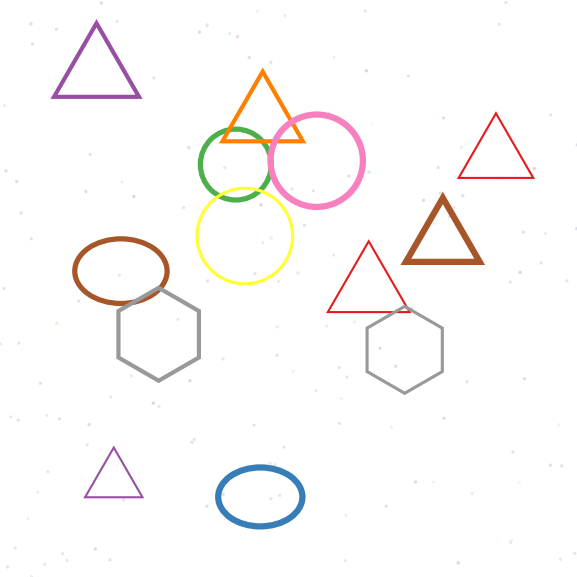[{"shape": "triangle", "thickness": 1, "radius": 0.37, "center": [0.859, 0.728]}, {"shape": "triangle", "thickness": 1, "radius": 0.41, "center": [0.638, 0.5]}, {"shape": "oval", "thickness": 3, "radius": 0.36, "center": [0.451, 0.139]}, {"shape": "circle", "thickness": 2.5, "radius": 0.31, "center": [0.408, 0.714]}, {"shape": "triangle", "thickness": 2, "radius": 0.42, "center": [0.167, 0.874]}, {"shape": "triangle", "thickness": 1, "radius": 0.29, "center": [0.197, 0.167]}, {"shape": "triangle", "thickness": 2, "radius": 0.4, "center": [0.455, 0.795]}, {"shape": "circle", "thickness": 1.5, "radius": 0.41, "center": [0.424, 0.59]}, {"shape": "triangle", "thickness": 3, "radius": 0.37, "center": [0.767, 0.583]}, {"shape": "oval", "thickness": 2.5, "radius": 0.4, "center": [0.209, 0.53]}, {"shape": "circle", "thickness": 3, "radius": 0.4, "center": [0.548, 0.721]}, {"shape": "hexagon", "thickness": 2, "radius": 0.4, "center": [0.275, 0.42]}, {"shape": "hexagon", "thickness": 1.5, "radius": 0.38, "center": [0.701, 0.393]}]